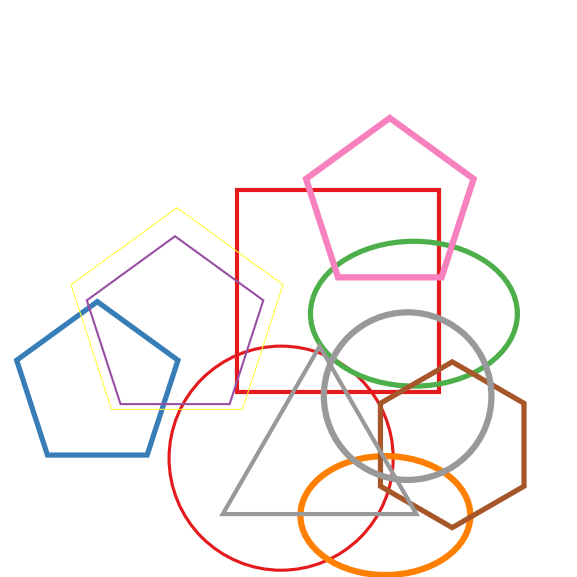[{"shape": "circle", "thickness": 1.5, "radius": 0.97, "center": [0.487, 0.206]}, {"shape": "square", "thickness": 2, "radius": 0.87, "center": [0.585, 0.496]}, {"shape": "pentagon", "thickness": 2.5, "radius": 0.73, "center": [0.168, 0.33]}, {"shape": "oval", "thickness": 2.5, "radius": 0.9, "center": [0.717, 0.456]}, {"shape": "pentagon", "thickness": 1, "radius": 0.8, "center": [0.303, 0.429]}, {"shape": "oval", "thickness": 3, "radius": 0.74, "center": [0.667, 0.106]}, {"shape": "pentagon", "thickness": 0.5, "radius": 0.96, "center": [0.306, 0.446]}, {"shape": "hexagon", "thickness": 2.5, "radius": 0.72, "center": [0.783, 0.229]}, {"shape": "pentagon", "thickness": 3, "radius": 0.76, "center": [0.675, 0.642]}, {"shape": "circle", "thickness": 3, "radius": 0.73, "center": [0.706, 0.313]}, {"shape": "triangle", "thickness": 2, "radius": 0.97, "center": [0.553, 0.206]}]